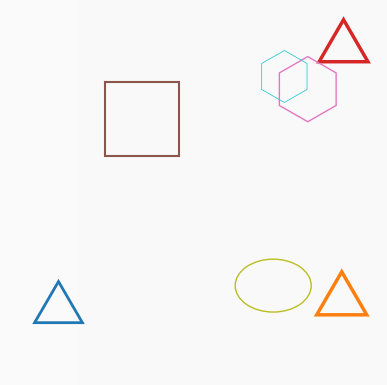[{"shape": "triangle", "thickness": 2, "radius": 0.36, "center": [0.151, 0.197]}, {"shape": "triangle", "thickness": 2.5, "radius": 0.37, "center": [0.882, 0.22]}, {"shape": "triangle", "thickness": 2.5, "radius": 0.36, "center": [0.887, 0.876]}, {"shape": "square", "thickness": 1.5, "radius": 0.48, "center": [0.366, 0.691]}, {"shape": "hexagon", "thickness": 1, "radius": 0.42, "center": [0.794, 0.768]}, {"shape": "oval", "thickness": 1, "radius": 0.49, "center": [0.705, 0.258]}, {"shape": "hexagon", "thickness": 0.5, "radius": 0.34, "center": [0.734, 0.801]}]